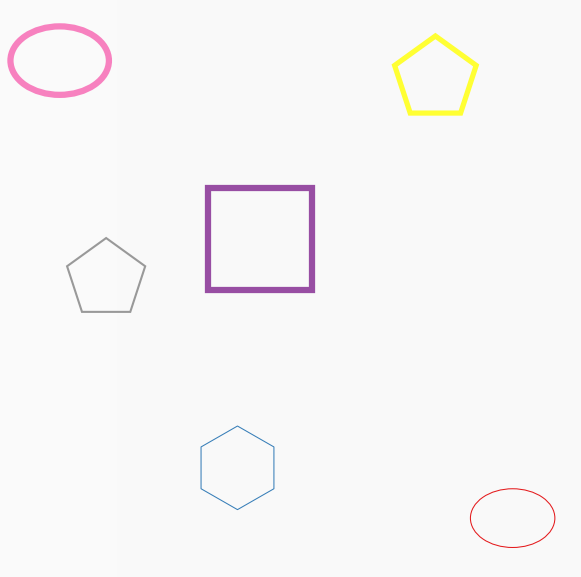[{"shape": "oval", "thickness": 0.5, "radius": 0.36, "center": [0.882, 0.102]}, {"shape": "hexagon", "thickness": 0.5, "radius": 0.36, "center": [0.409, 0.189]}, {"shape": "square", "thickness": 3, "radius": 0.44, "center": [0.447, 0.586]}, {"shape": "pentagon", "thickness": 2.5, "radius": 0.37, "center": [0.749, 0.863]}, {"shape": "oval", "thickness": 3, "radius": 0.42, "center": [0.103, 0.894]}, {"shape": "pentagon", "thickness": 1, "radius": 0.35, "center": [0.183, 0.516]}]